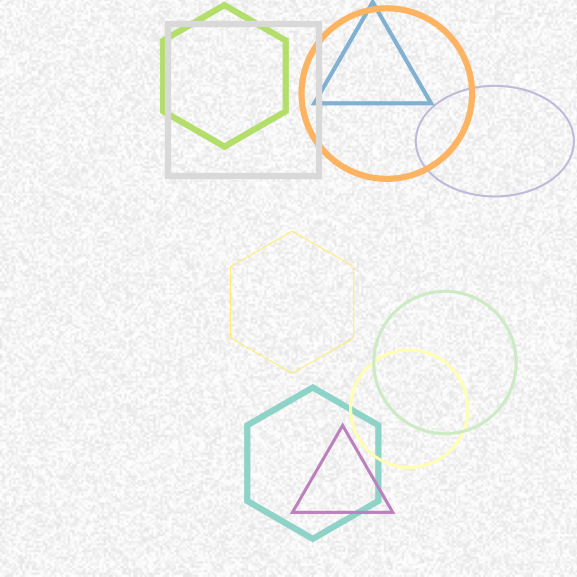[{"shape": "hexagon", "thickness": 3, "radius": 0.66, "center": [0.542, 0.197]}, {"shape": "circle", "thickness": 1.5, "radius": 0.51, "center": [0.709, 0.291]}, {"shape": "oval", "thickness": 1, "radius": 0.68, "center": [0.857, 0.755]}, {"shape": "triangle", "thickness": 2, "radius": 0.58, "center": [0.645, 0.879]}, {"shape": "circle", "thickness": 3, "radius": 0.74, "center": [0.67, 0.837]}, {"shape": "hexagon", "thickness": 3, "radius": 0.61, "center": [0.389, 0.868]}, {"shape": "square", "thickness": 3, "radius": 0.65, "center": [0.421, 0.826]}, {"shape": "triangle", "thickness": 1.5, "radius": 0.5, "center": [0.593, 0.162]}, {"shape": "circle", "thickness": 1.5, "radius": 0.62, "center": [0.771, 0.371]}, {"shape": "hexagon", "thickness": 0.5, "radius": 0.62, "center": [0.506, 0.476]}]